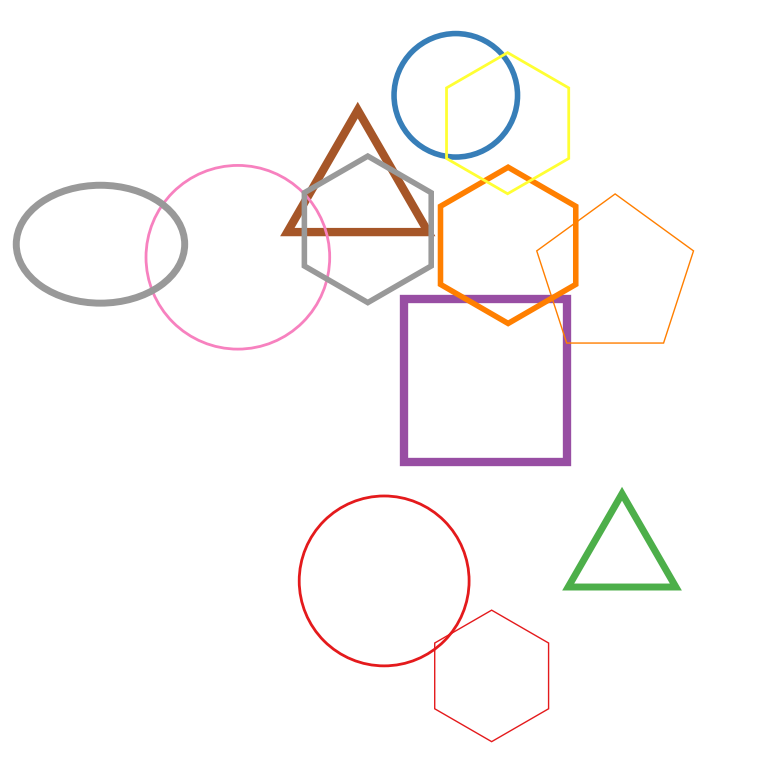[{"shape": "circle", "thickness": 1, "radius": 0.55, "center": [0.499, 0.246]}, {"shape": "hexagon", "thickness": 0.5, "radius": 0.43, "center": [0.639, 0.122]}, {"shape": "circle", "thickness": 2, "radius": 0.4, "center": [0.592, 0.876]}, {"shape": "triangle", "thickness": 2.5, "radius": 0.4, "center": [0.808, 0.278]}, {"shape": "square", "thickness": 3, "radius": 0.53, "center": [0.631, 0.505]}, {"shape": "pentagon", "thickness": 0.5, "radius": 0.54, "center": [0.799, 0.641]}, {"shape": "hexagon", "thickness": 2, "radius": 0.51, "center": [0.66, 0.681]}, {"shape": "hexagon", "thickness": 1, "radius": 0.46, "center": [0.659, 0.84]}, {"shape": "triangle", "thickness": 3, "radius": 0.53, "center": [0.465, 0.751]}, {"shape": "circle", "thickness": 1, "radius": 0.6, "center": [0.309, 0.666]}, {"shape": "oval", "thickness": 2.5, "radius": 0.55, "center": [0.13, 0.683]}, {"shape": "hexagon", "thickness": 2, "radius": 0.48, "center": [0.478, 0.702]}]